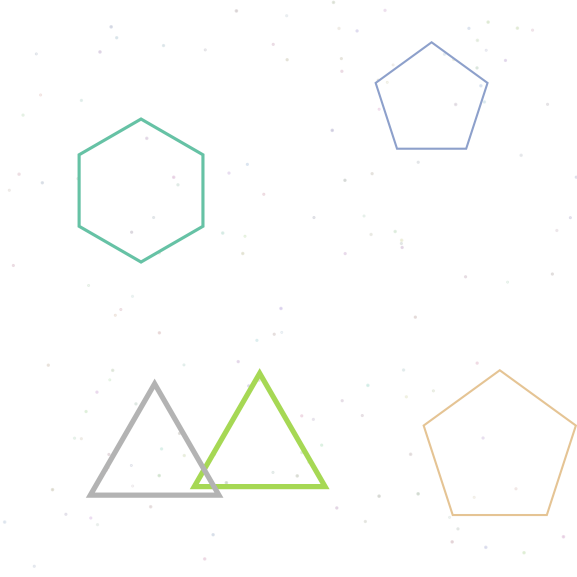[{"shape": "hexagon", "thickness": 1.5, "radius": 0.62, "center": [0.244, 0.669]}, {"shape": "pentagon", "thickness": 1, "radius": 0.51, "center": [0.747, 0.824]}, {"shape": "triangle", "thickness": 2.5, "radius": 0.65, "center": [0.45, 0.222]}, {"shape": "pentagon", "thickness": 1, "radius": 0.69, "center": [0.865, 0.219]}, {"shape": "triangle", "thickness": 2.5, "radius": 0.64, "center": [0.268, 0.206]}]